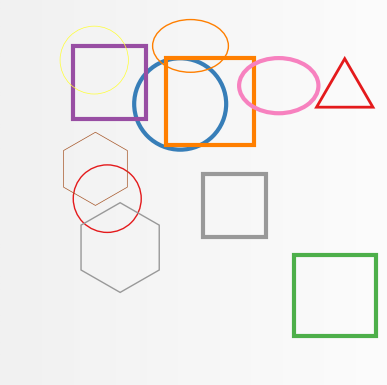[{"shape": "triangle", "thickness": 2, "radius": 0.42, "center": [0.89, 0.764]}, {"shape": "circle", "thickness": 1, "radius": 0.44, "center": [0.277, 0.484]}, {"shape": "circle", "thickness": 3, "radius": 0.59, "center": [0.465, 0.73]}, {"shape": "square", "thickness": 3, "radius": 0.53, "center": [0.864, 0.233]}, {"shape": "square", "thickness": 3, "radius": 0.47, "center": [0.283, 0.784]}, {"shape": "oval", "thickness": 1, "radius": 0.49, "center": [0.492, 0.881]}, {"shape": "square", "thickness": 3, "radius": 0.57, "center": [0.542, 0.737]}, {"shape": "circle", "thickness": 0.5, "radius": 0.44, "center": [0.243, 0.844]}, {"shape": "hexagon", "thickness": 0.5, "radius": 0.48, "center": [0.246, 0.561]}, {"shape": "oval", "thickness": 3, "radius": 0.51, "center": [0.719, 0.777]}, {"shape": "square", "thickness": 3, "radius": 0.41, "center": [0.605, 0.466]}, {"shape": "hexagon", "thickness": 1, "radius": 0.58, "center": [0.31, 0.357]}]